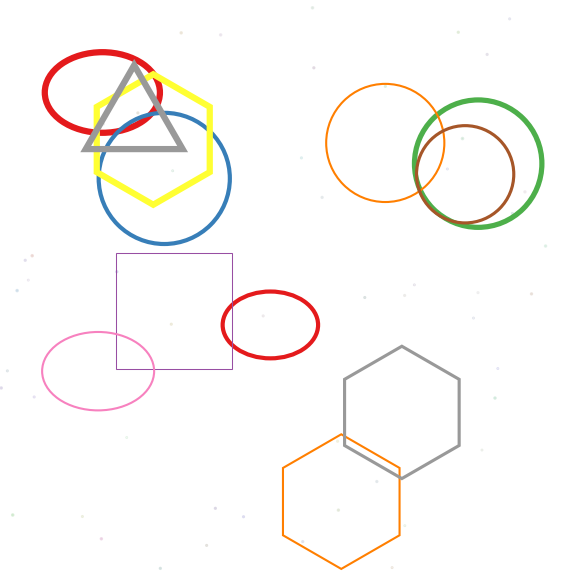[{"shape": "oval", "thickness": 2, "radius": 0.41, "center": [0.468, 0.436]}, {"shape": "oval", "thickness": 3, "radius": 0.5, "center": [0.177, 0.839]}, {"shape": "circle", "thickness": 2, "radius": 0.57, "center": [0.284, 0.69]}, {"shape": "circle", "thickness": 2.5, "radius": 0.55, "center": [0.828, 0.716]}, {"shape": "square", "thickness": 0.5, "radius": 0.5, "center": [0.302, 0.46]}, {"shape": "circle", "thickness": 1, "radius": 0.51, "center": [0.667, 0.752]}, {"shape": "hexagon", "thickness": 1, "radius": 0.58, "center": [0.591, 0.131]}, {"shape": "hexagon", "thickness": 3, "radius": 0.56, "center": [0.265, 0.758]}, {"shape": "circle", "thickness": 1.5, "radius": 0.42, "center": [0.805, 0.697]}, {"shape": "oval", "thickness": 1, "radius": 0.48, "center": [0.17, 0.356]}, {"shape": "hexagon", "thickness": 1.5, "radius": 0.57, "center": [0.696, 0.285]}, {"shape": "triangle", "thickness": 3, "radius": 0.48, "center": [0.232, 0.789]}]